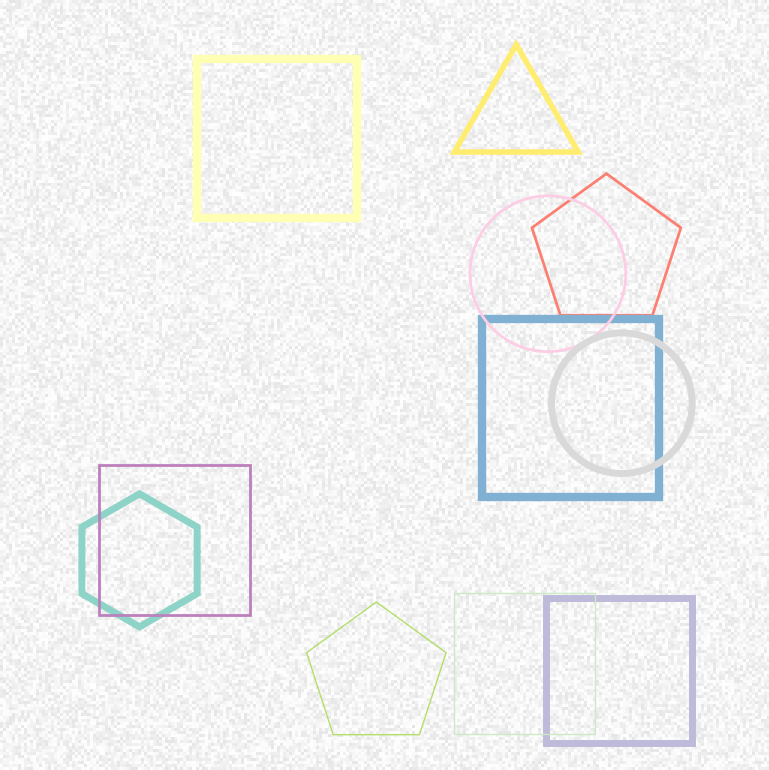[{"shape": "hexagon", "thickness": 2.5, "radius": 0.43, "center": [0.181, 0.272]}, {"shape": "square", "thickness": 3, "radius": 0.52, "center": [0.36, 0.821]}, {"shape": "square", "thickness": 2.5, "radius": 0.47, "center": [0.804, 0.129]}, {"shape": "pentagon", "thickness": 1, "radius": 0.51, "center": [0.788, 0.673]}, {"shape": "square", "thickness": 3, "radius": 0.58, "center": [0.741, 0.47]}, {"shape": "pentagon", "thickness": 0.5, "radius": 0.48, "center": [0.489, 0.123]}, {"shape": "circle", "thickness": 1, "radius": 0.51, "center": [0.712, 0.645]}, {"shape": "circle", "thickness": 2.5, "radius": 0.46, "center": [0.808, 0.476]}, {"shape": "square", "thickness": 1, "radius": 0.49, "center": [0.227, 0.298]}, {"shape": "square", "thickness": 0.5, "radius": 0.46, "center": [0.681, 0.138]}, {"shape": "triangle", "thickness": 2, "radius": 0.46, "center": [0.671, 0.849]}]